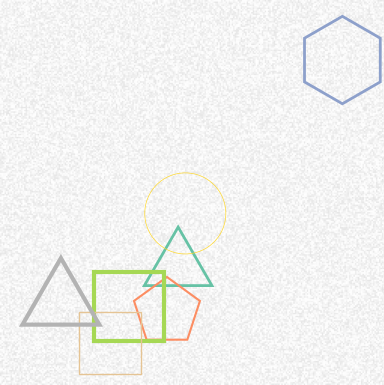[{"shape": "triangle", "thickness": 2, "radius": 0.51, "center": [0.463, 0.309]}, {"shape": "pentagon", "thickness": 1.5, "radius": 0.45, "center": [0.434, 0.191]}, {"shape": "hexagon", "thickness": 2, "radius": 0.57, "center": [0.889, 0.844]}, {"shape": "square", "thickness": 3, "radius": 0.45, "center": [0.335, 0.204]}, {"shape": "circle", "thickness": 0.5, "radius": 0.53, "center": [0.481, 0.446]}, {"shape": "square", "thickness": 1, "radius": 0.4, "center": [0.286, 0.109]}, {"shape": "triangle", "thickness": 3, "radius": 0.58, "center": [0.158, 0.214]}]